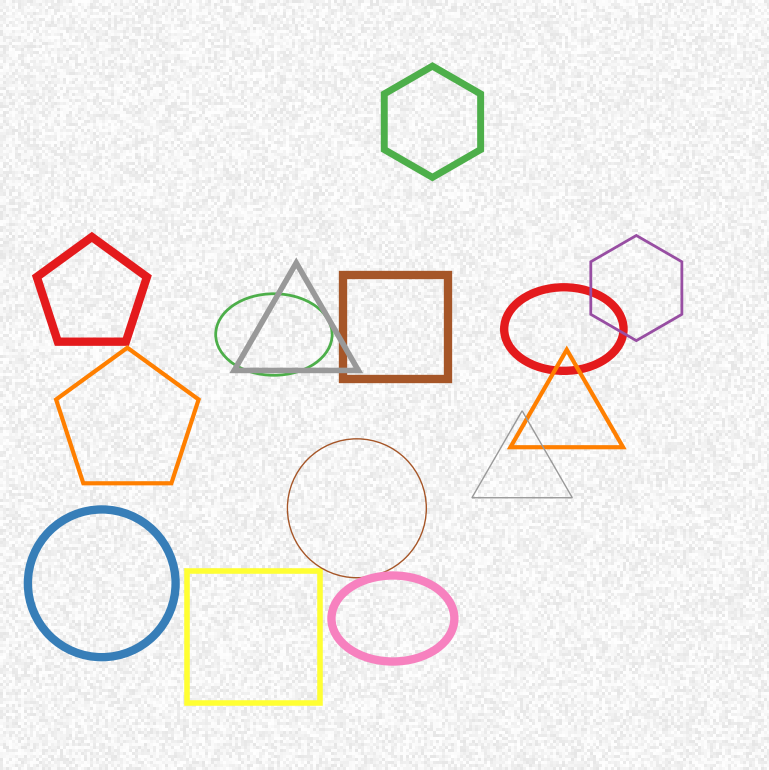[{"shape": "pentagon", "thickness": 3, "radius": 0.38, "center": [0.119, 0.617]}, {"shape": "oval", "thickness": 3, "radius": 0.39, "center": [0.732, 0.573]}, {"shape": "circle", "thickness": 3, "radius": 0.48, "center": [0.132, 0.242]}, {"shape": "hexagon", "thickness": 2.5, "radius": 0.36, "center": [0.562, 0.842]}, {"shape": "oval", "thickness": 1, "radius": 0.38, "center": [0.356, 0.566]}, {"shape": "hexagon", "thickness": 1, "radius": 0.34, "center": [0.826, 0.626]}, {"shape": "pentagon", "thickness": 1.5, "radius": 0.49, "center": [0.165, 0.451]}, {"shape": "triangle", "thickness": 1.5, "radius": 0.42, "center": [0.736, 0.461]}, {"shape": "square", "thickness": 2, "radius": 0.43, "center": [0.329, 0.173]}, {"shape": "square", "thickness": 3, "radius": 0.34, "center": [0.514, 0.575]}, {"shape": "circle", "thickness": 0.5, "radius": 0.45, "center": [0.463, 0.34]}, {"shape": "oval", "thickness": 3, "radius": 0.4, "center": [0.51, 0.197]}, {"shape": "triangle", "thickness": 2, "radius": 0.47, "center": [0.385, 0.565]}, {"shape": "triangle", "thickness": 0.5, "radius": 0.38, "center": [0.678, 0.391]}]